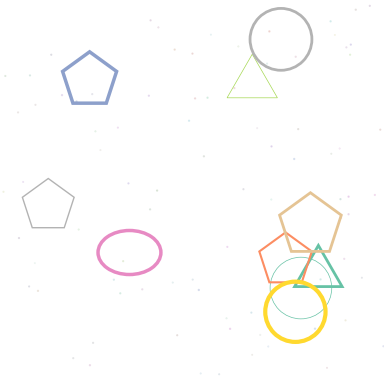[{"shape": "circle", "thickness": 0.5, "radius": 0.4, "center": [0.782, 0.252]}, {"shape": "triangle", "thickness": 2, "radius": 0.36, "center": [0.827, 0.291]}, {"shape": "pentagon", "thickness": 1.5, "radius": 0.36, "center": [0.742, 0.325]}, {"shape": "pentagon", "thickness": 2.5, "radius": 0.37, "center": [0.233, 0.792]}, {"shape": "oval", "thickness": 2.5, "radius": 0.41, "center": [0.336, 0.344]}, {"shape": "triangle", "thickness": 0.5, "radius": 0.38, "center": [0.655, 0.784]}, {"shape": "circle", "thickness": 3, "radius": 0.39, "center": [0.767, 0.19]}, {"shape": "pentagon", "thickness": 2, "radius": 0.42, "center": [0.806, 0.415]}, {"shape": "pentagon", "thickness": 1, "radius": 0.35, "center": [0.125, 0.466]}, {"shape": "circle", "thickness": 2, "radius": 0.4, "center": [0.73, 0.898]}]